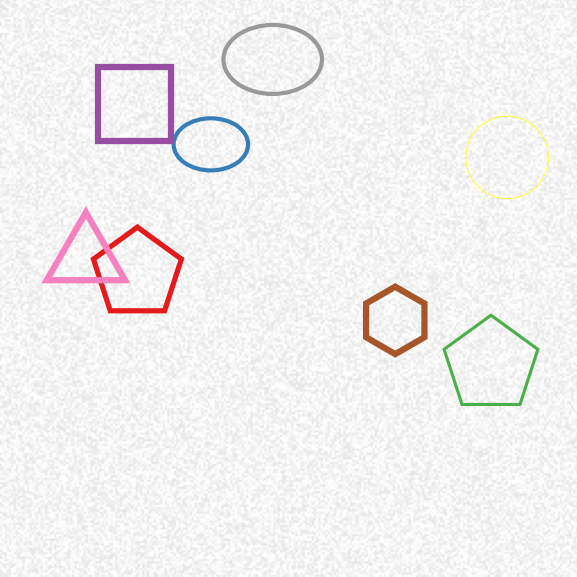[{"shape": "pentagon", "thickness": 2.5, "radius": 0.4, "center": [0.238, 0.526]}, {"shape": "oval", "thickness": 2, "radius": 0.32, "center": [0.365, 0.749]}, {"shape": "pentagon", "thickness": 1.5, "radius": 0.43, "center": [0.85, 0.368]}, {"shape": "square", "thickness": 3, "radius": 0.32, "center": [0.233, 0.819]}, {"shape": "circle", "thickness": 0.5, "radius": 0.36, "center": [0.878, 0.727]}, {"shape": "hexagon", "thickness": 3, "radius": 0.29, "center": [0.684, 0.444]}, {"shape": "triangle", "thickness": 3, "radius": 0.39, "center": [0.149, 0.553]}, {"shape": "oval", "thickness": 2, "radius": 0.43, "center": [0.472, 0.896]}]